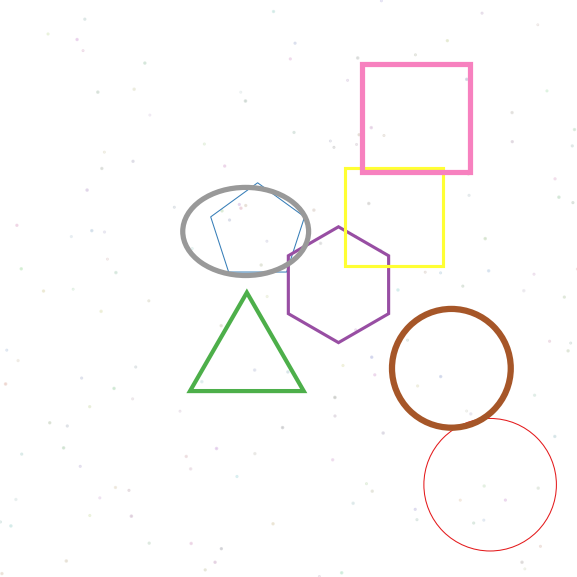[{"shape": "circle", "thickness": 0.5, "radius": 0.57, "center": [0.849, 0.16]}, {"shape": "pentagon", "thickness": 0.5, "radius": 0.43, "center": [0.446, 0.597]}, {"shape": "triangle", "thickness": 2, "radius": 0.57, "center": [0.427, 0.379]}, {"shape": "hexagon", "thickness": 1.5, "radius": 0.5, "center": [0.586, 0.506]}, {"shape": "square", "thickness": 1.5, "radius": 0.42, "center": [0.683, 0.624]}, {"shape": "circle", "thickness": 3, "radius": 0.51, "center": [0.782, 0.361]}, {"shape": "square", "thickness": 2.5, "radius": 0.47, "center": [0.72, 0.794]}, {"shape": "oval", "thickness": 2.5, "radius": 0.54, "center": [0.425, 0.598]}]